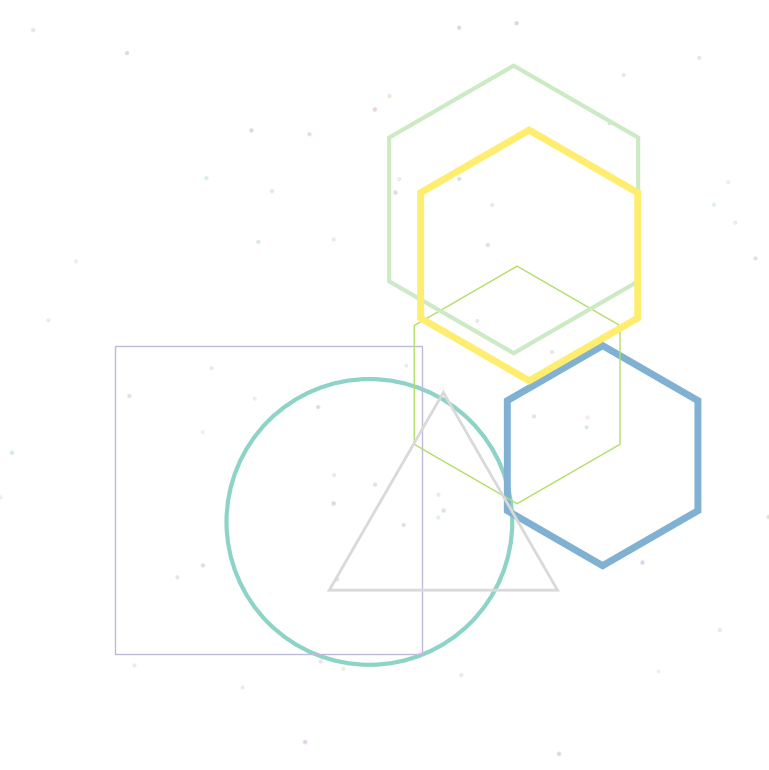[{"shape": "circle", "thickness": 1.5, "radius": 0.93, "center": [0.48, 0.322]}, {"shape": "square", "thickness": 0.5, "radius": 1.0, "center": [0.349, 0.35]}, {"shape": "hexagon", "thickness": 2.5, "radius": 0.71, "center": [0.783, 0.408]}, {"shape": "hexagon", "thickness": 0.5, "radius": 0.77, "center": [0.672, 0.5]}, {"shape": "triangle", "thickness": 1, "radius": 0.86, "center": [0.576, 0.319]}, {"shape": "hexagon", "thickness": 1.5, "radius": 0.93, "center": [0.667, 0.728]}, {"shape": "hexagon", "thickness": 2.5, "radius": 0.81, "center": [0.687, 0.668]}]